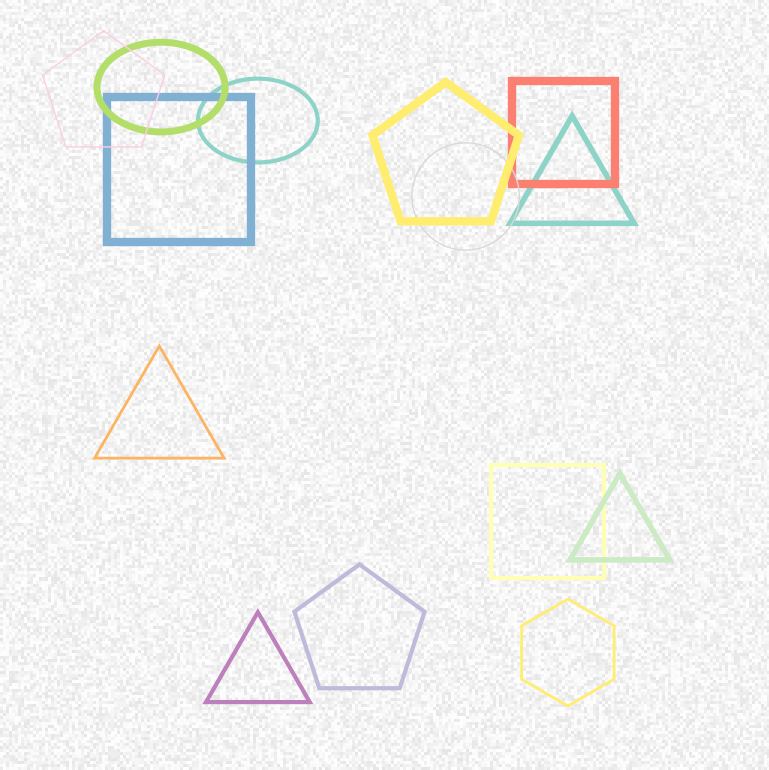[{"shape": "triangle", "thickness": 2, "radius": 0.47, "center": [0.743, 0.756]}, {"shape": "oval", "thickness": 1.5, "radius": 0.39, "center": [0.335, 0.843]}, {"shape": "square", "thickness": 1.5, "radius": 0.37, "center": [0.711, 0.323]}, {"shape": "pentagon", "thickness": 1.5, "radius": 0.44, "center": [0.467, 0.178]}, {"shape": "square", "thickness": 3, "radius": 0.33, "center": [0.732, 0.828]}, {"shape": "square", "thickness": 3, "radius": 0.47, "center": [0.232, 0.78]}, {"shape": "triangle", "thickness": 1, "radius": 0.49, "center": [0.207, 0.454]}, {"shape": "oval", "thickness": 2.5, "radius": 0.42, "center": [0.209, 0.887]}, {"shape": "pentagon", "thickness": 0.5, "radius": 0.42, "center": [0.135, 0.877]}, {"shape": "circle", "thickness": 0.5, "radius": 0.35, "center": [0.605, 0.745]}, {"shape": "triangle", "thickness": 1.5, "radius": 0.39, "center": [0.335, 0.127]}, {"shape": "triangle", "thickness": 2, "radius": 0.37, "center": [0.805, 0.31]}, {"shape": "pentagon", "thickness": 3, "radius": 0.5, "center": [0.579, 0.793]}, {"shape": "hexagon", "thickness": 1, "radius": 0.35, "center": [0.738, 0.153]}]